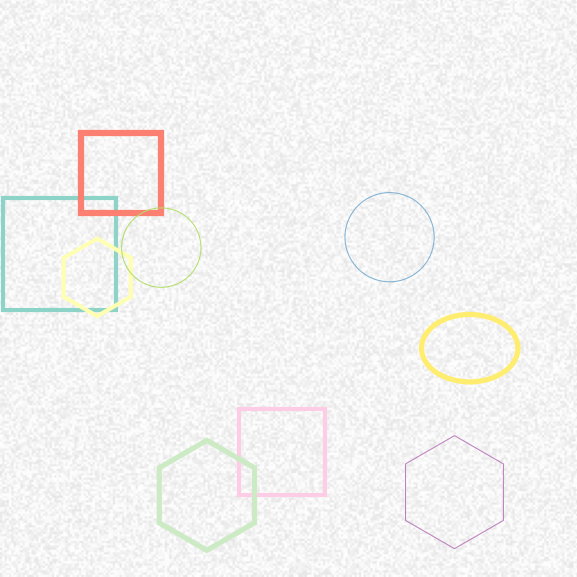[{"shape": "square", "thickness": 2, "radius": 0.49, "center": [0.103, 0.559]}, {"shape": "hexagon", "thickness": 2, "radius": 0.34, "center": [0.168, 0.519]}, {"shape": "square", "thickness": 3, "radius": 0.35, "center": [0.209, 0.7]}, {"shape": "circle", "thickness": 0.5, "radius": 0.39, "center": [0.675, 0.588]}, {"shape": "circle", "thickness": 0.5, "radius": 0.34, "center": [0.279, 0.57]}, {"shape": "square", "thickness": 2, "radius": 0.37, "center": [0.488, 0.216]}, {"shape": "hexagon", "thickness": 0.5, "radius": 0.49, "center": [0.787, 0.147]}, {"shape": "hexagon", "thickness": 2.5, "radius": 0.48, "center": [0.358, 0.141]}, {"shape": "oval", "thickness": 2.5, "radius": 0.42, "center": [0.813, 0.396]}]